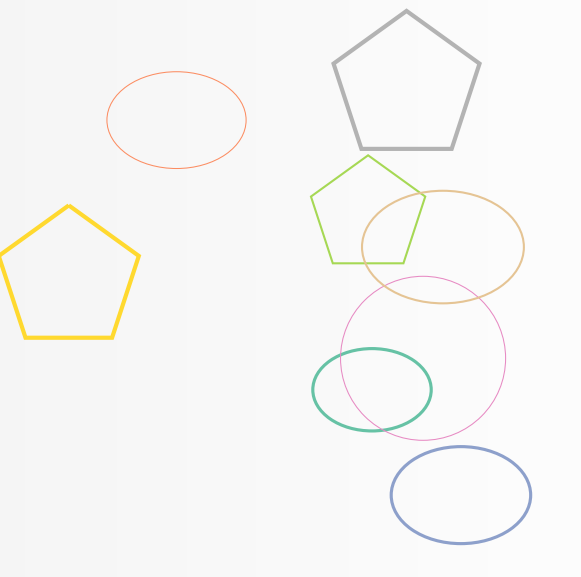[{"shape": "oval", "thickness": 1.5, "radius": 0.51, "center": [0.64, 0.324]}, {"shape": "oval", "thickness": 0.5, "radius": 0.6, "center": [0.304, 0.791]}, {"shape": "oval", "thickness": 1.5, "radius": 0.6, "center": [0.793, 0.142]}, {"shape": "circle", "thickness": 0.5, "radius": 0.71, "center": [0.728, 0.379]}, {"shape": "pentagon", "thickness": 1, "radius": 0.52, "center": [0.633, 0.627]}, {"shape": "pentagon", "thickness": 2, "radius": 0.63, "center": [0.118, 0.517]}, {"shape": "oval", "thickness": 1, "radius": 0.7, "center": [0.762, 0.571]}, {"shape": "pentagon", "thickness": 2, "radius": 0.66, "center": [0.699, 0.848]}]